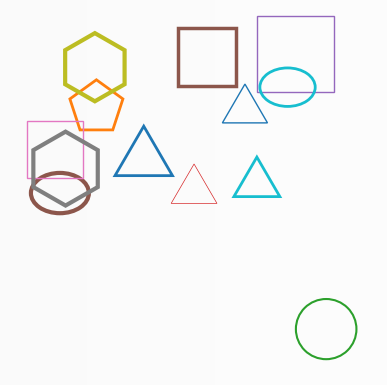[{"shape": "triangle", "thickness": 1, "radius": 0.34, "center": [0.632, 0.714]}, {"shape": "triangle", "thickness": 2, "radius": 0.43, "center": [0.371, 0.587]}, {"shape": "pentagon", "thickness": 2, "radius": 0.36, "center": [0.249, 0.721]}, {"shape": "circle", "thickness": 1.5, "radius": 0.39, "center": [0.842, 0.145]}, {"shape": "triangle", "thickness": 0.5, "radius": 0.34, "center": [0.501, 0.506]}, {"shape": "square", "thickness": 1, "radius": 0.49, "center": [0.763, 0.86]}, {"shape": "square", "thickness": 2.5, "radius": 0.38, "center": [0.535, 0.851]}, {"shape": "oval", "thickness": 3, "radius": 0.37, "center": [0.155, 0.499]}, {"shape": "square", "thickness": 1, "radius": 0.37, "center": [0.142, 0.611]}, {"shape": "hexagon", "thickness": 3, "radius": 0.48, "center": [0.169, 0.562]}, {"shape": "hexagon", "thickness": 3, "radius": 0.44, "center": [0.245, 0.825]}, {"shape": "oval", "thickness": 2, "radius": 0.36, "center": [0.742, 0.774]}, {"shape": "triangle", "thickness": 2, "radius": 0.34, "center": [0.663, 0.524]}]